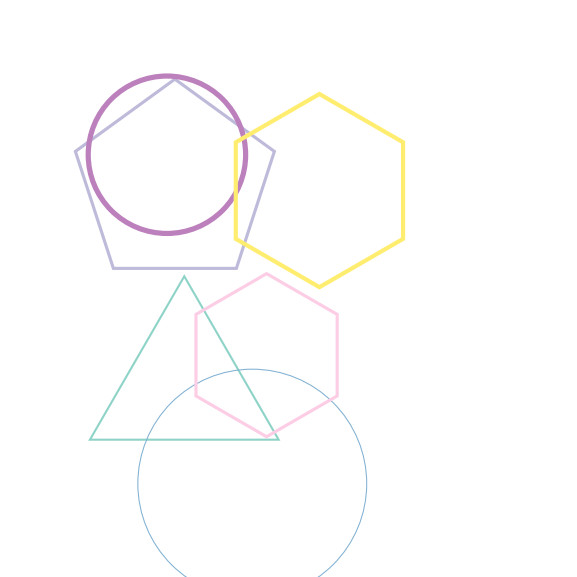[{"shape": "triangle", "thickness": 1, "radius": 0.94, "center": [0.319, 0.332]}, {"shape": "pentagon", "thickness": 1.5, "radius": 0.91, "center": [0.303, 0.681]}, {"shape": "circle", "thickness": 0.5, "radius": 0.99, "center": [0.437, 0.162]}, {"shape": "hexagon", "thickness": 1.5, "radius": 0.71, "center": [0.462, 0.384]}, {"shape": "circle", "thickness": 2.5, "radius": 0.68, "center": [0.289, 0.731]}, {"shape": "hexagon", "thickness": 2, "radius": 0.84, "center": [0.553, 0.669]}]